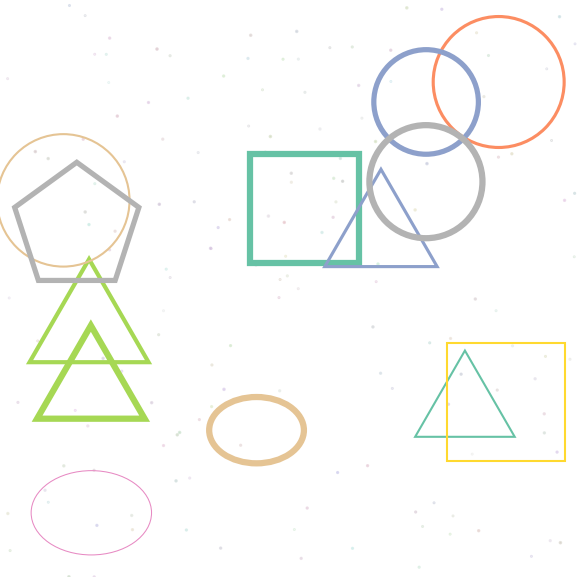[{"shape": "square", "thickness": 3, "radius": 0.47, "center": [0.528, 0.638]}, {"shape": "triangle", "thickness": 1, "radius": 0.5, "center": [0.805, 0.293]}, {"shape": "circle", "thickness": 1.5, "radius": 0.57, "center": [0.864, 0.857]}, {"shape": "circle", "thickness": 2.5, "radius": 0.45, "center": [0.738, 0.823]}, {"shape": "triangle", "thickness": 1.5, "radius": 0.56, "center": [0.66, 0.594]}, {"shape": "oval", "thickness": 0.5, "radius": 0.52, "center": [0.158, 0.111]}, {"shape": "triangle", "thickness": 2, "radius": 0.59, "center": [0.154, 0.431]}, {"shape": "triangle", "thickness": 3, "radius": 0.54, "center": [0.157, 0.328]}, {"shape": "square", "thickness": 1, "radius": 0.51, "center": [0.876, 0.303]}, {"shape": "circle", "thickness": 1, "radius": 0.57, "center": [0.11, 0.652]}, {"shape": "oval", "thickness": 3, "radius": 0.41, "center": [0.444, 0.254]}, {"shape": "circle", "thickness": 3, "radius": 0.49, "center": [0.738, 0.685]}, {"shape": "pentagon", "thickness": 2.5, "radius": 0.57, "center": [0.133, 0.605]}]